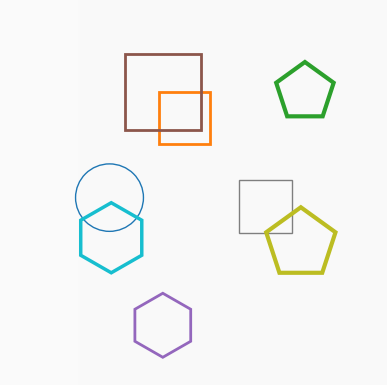[{"shape": "circle", "thickness": 1, "radius": 0.44, "center": [0.283, 0.487]}, {"shape": "square", "thickness": 2, "radius": 0.33, "center": [0.476, 0.694]}, {"shape": "pentagon", "thickness": 3, "radius": 0.39, "center": [0.787, 0.761]}, {"shape": "hexagon", "thickness": 2, "radius": 0.42, "center": [0.42, 0.155]}, {"shape": "square", "thickness": 2, "radius": 0.49, "center": [0.421, 0.761]}, {"shape": "square", "thickness": 1, "radius": 0.34, "center": [0.685, 0.464]}, {"shape": "pentagon", "thickness": 3, "radius": 0.47, "center": [0.776, 0.368]}, {"shape": "hexagon", "thickness": 2.5, "radius": 0.45, "center": [0.287, 0.382]}]